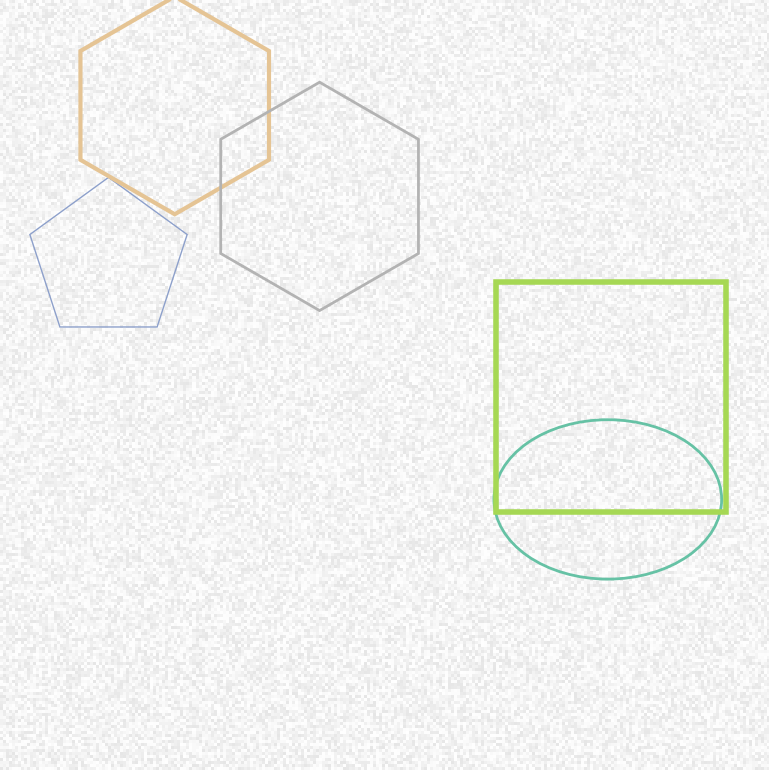[{"shape": "oval", "thickness": 1, "radius": 0.74, "center": [0.789, 0.351]}, {"shape": "pentagon", "thickness": 0.5, "radius": 0.54, "center": [0.141, 0.662]}, {"shape": "square", "thickness": 2, "radius": 0.75, "center": [0.793, 0.484]}, {"shape": "hexagon", "thickness": 1.5, "radius": 0.71, "center": [0.227, 0.863]}, {"shape": "hexagon", "thickness": 1, "radius": 0.74, "center": [0.415, 0.745]}]